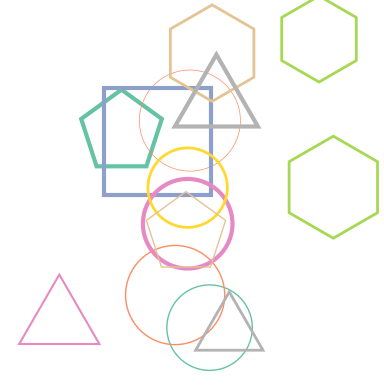[{"shape": "circle", "thickness": 1, "radius": 0.55, "center": [0.544, 0.149]}, {"shape": "pentagon", "thickness": 3, "radius": 0.55, "center": [0.316, 0.657]}, {"shape": "circle", "thickness": 0.5, "radius": 0.66, "center": [0.493, 0.687]}, {"shape": "circle", "thickness": 1, "radius": 0.64, "center": [0.455, 0.234]}, {"shape": "square", "thickness": 3, "radius": 0.7, "center": [0.409, 0.633]}, {"shape": "circle", "thickness": 3, "radius": 0.58, "center": [0.488, 0.419]}, {"shape": "triangle", "thickness": 1.5, "radius": 0.6, "center": [0.154, 0.167]}, {"shape": "hexagon", "thickness": 2, "radius": 0.66, "center": [0.866, 0.514]}, {"shape": "hexagon", "thickness": 2, "radius": 0.56, "center": [0.829, 0.899]}, {"shape": "circle", "thickness": 2, "radius": 0.52, "center": [0.487, 0.513]}, {"shape": "hexagon", "thickness": 2, "radius": 0.63, "center": [0.551, 0.862]}, {"shape": "pentagon", "thickness": 1, "radius": 0.54, "center": [0.483, 0.394]}, {"shape": "triangle", "thickness": 2, "radius": 0.5, "center": [0.596, 0.141]}, {"shape": "triangle", "thickness": 3, "radius": 0.62, "center": [0.562, 0.734]}]